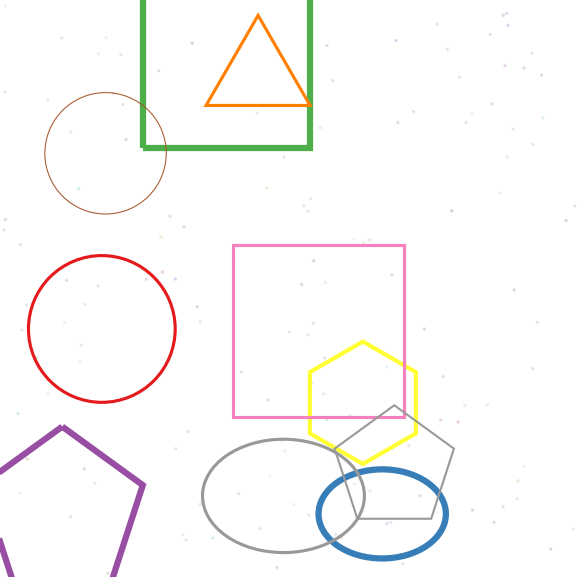[{"shape": "circle", "thickness": 1.5, "radius": 0.64, "center": [0.176, 0.43]}, {"shape": "oval", "thickness": 3, "radius": 0.55, "center": [0.662, 0.109]}, {"shape": "square", "thickness": 3, "radius": 0.73, "center": [0.392, 0.887]}, {"shape": "pentagon", "thickness": 3, "radius": 0.73, "center": [0.108, 0.114]}, {"shape": "triangle", "thickness": 1.5, "radius": 0.52, "center": [0.447, 0.869]}, {"shape": "hexagon", "thickness": 2, "radius": 0.53, "center": [0.628, 0.302]}, {"shape": "circle", "thickness": 0.5, "radius": 0.53, "center": [0.183, 0.734]}, {"shape": "square", "thickness": 1.5, "radius": 0.74, "center": [0.552, 0.426]}, {"shape": "oval", "thickness": 1.5, "radius": 0.7, "center": [0.491, 0.14]}, {"shape": "pentagon", "thickness": 1, "radius": 0.54, "center": [0.683, 0.189]}]